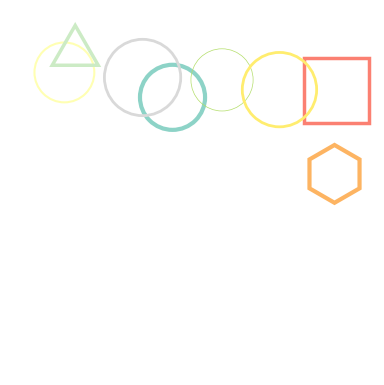[{"shape": "circle", "thickness": 3, "radius": 0.42, "center": [0.448, 0.747]}, {"shape": "circle", "thickness": 1.5, "radius": 0.39, "center": [0.167, 0.812]}, {"shape": "square", "thickness": 2.5, "radius": 0.42, "center": [0.873, 0.765]}, {"shape": "hexagon", "thickness": 3, "radius": 0.38, "center": [0.869, 0.548]}, {"shape": "circle", "thickness": 0.5, "radius": 0.4, "center": [0.577, 0.792]}, {"shape": "circle", "thickness": 2, "radius": 0.5, "center": [0.37, 0.799]}, {"shape": "triangle", "thickness": 2.5, "radius": 0.34, "center": [0.195, 0.865]}, {"shape": "circle", "thickness": 2, "radius": 0.48, "center": [0.726, 0.767]}]